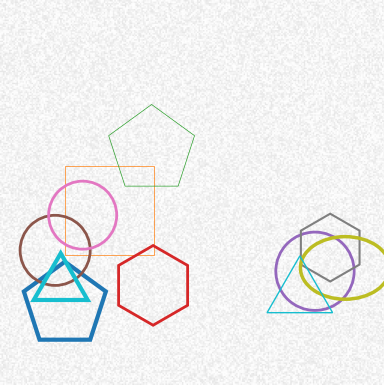[{"shape": "pentagon", "thickness": 3, "radius": 0.56, "center": [0.168, 0.208]}, {"shape": "square", "thickness": 0.5, "radius": 0.58, "center": [0.284, 0.454]}, {"shape": "pentagon", "thickness": 0.5, "radius": 0.59, "center": [0.394, 0.611]}, {"shape": "hexagon", "thickness": 2, "radius": 0.52, "center": [0.398, 0.259]}, {"shape": "circle", "thickness": 2, "radius": 0.51, "center": [0.818, 0.295]}, {"shape": "circle", "thickness": 2, "radius": 0.46, "center": [0.143, 0.35]}, {"shape": "circle", "thickness": 2, "radius": 0.44, "center": [0.215, 0.441]}, {"shape": "hexagon", "thickness": 1.5, "radius": 0.44, "center": [0.858, 0.357]}, {"shape": "oval", "thickness": 2.5, "radius": 0.58, "center": [0.897, 0.304]}, {"shape": "triangle", "thickness": 1, "radius": 0.49, "center": [0.779, 0.237]}, {"shape": "triangle", "thickness": 3, "radius": 0.4, "center": [0.158, 0.261]}]